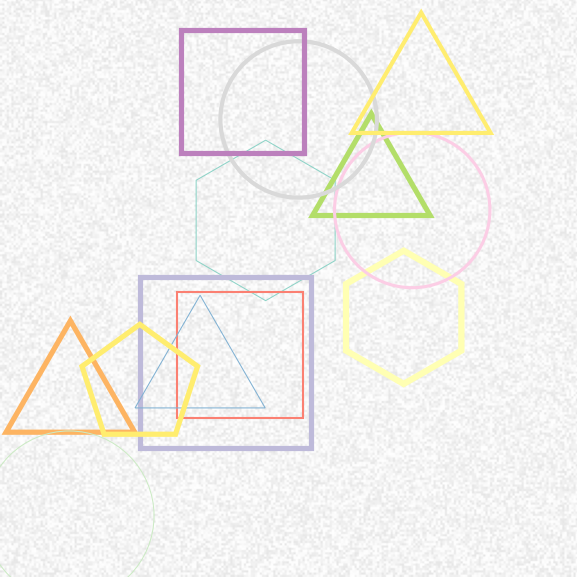[{"shape": "hexagon", "thickness": 0.5, "radius": 0.69, "center": [0.46, 0.617]}, {"shape": "hexagon", "thickness": 3, "radius": 0.58, "center": [0.699, 0.45]}, {"shape": "square", "thickness": 2.5, "radius": 0.74, "center": [0.39, 0.371]}, {"shape": "square", "thickness": 1, "radius": 0.55, "center": [0.415, 0.384]}, {"shape": "triangle", "thickness": 0.5, "radius": 0.65, "center": [0.346, 0.358]}, {"shape": "triangle", "thickness": 2.5, "radius": 0.64, "center": [0.122, 0.315]}, {"shape": "triangle", "thickness": 2.5, "radius": 0.59, "center": [0.643, 0.685]}, {"shape": "circle", "thickness": 1.5, "radius": 0.67, "center": [0.714, 0.635]}, {"shape": "circle", "thickness": 2, "radius": 0.68, "center": [0.517, 0.792]}, {"shape": "square", "thickness": 2.5, "radius": 0.53, "center": [0.42, 0.84]}, {"shape": "circle", "thickness": 0.5, "radius": 0.73, "center": [0.12, 0.106]}, {"shape": "triangle", "thickness": 2, "radius": 0.69, "center": [0.729, 0.838]}, {"shape": "pentagon", "thickness": 2.5, "radius": 0.53, "center": [0.242, 0.332]}]